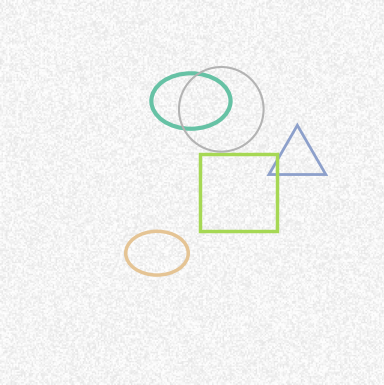[{"shape": "oval", "thickness": 3, "radius": 0.51, "center": [0.496, 0.738]}, {"shape": "triangle", "thickness": 2, "radius": 0.43, "center": [0.772, 0.589]}, {"shape": "square", "thickness": 2.5, "radius": 0.5, "center": [0.619, 0.499]}, {"shape": "oval", "thickness": 2.5, "radius": 0.41, "center": [0.408, 0.342]}, {"shape": "circle", "thickness": 1.5, "radius": 0.55, "center": [0.575, 0.716]}]